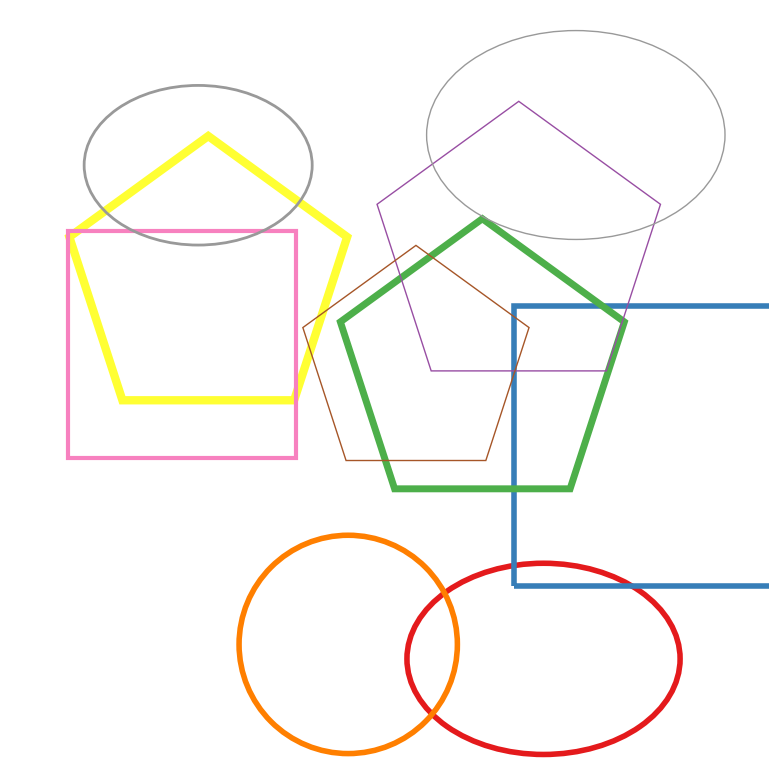[{"shape": "oval", "thickness": 2, "radius": 0.89, "center": [0.706, 0.144]}, {"shape": "square", "thickness": 2, "radius": 0.91, "center": [0.849, 0.421]}, {"shape": "pentagon", "thickness": 2.5, "radius": 0.97, "center": [0.626, 0.522]}, {"shape": "pentagon", "thickness": 0.5, "radius": 0.97, "center": [0.674, 0.675]}, {"shape": "circle", "thickness": 2, "radius": 0.71, "center": [0.452, 0.163]}, {"shape": "pentagon", "thickness": 3, "radius": 0.95, "center": [0.27, 0.634]}, {"shape": "pentagon", "thickness": 0.5, "radius": 0.77, "center": [0.54, 0.527]}, {"shape": "square", "thickness": 1.5, "radius": 0.74, "center": [0.236, 0.553]}, {"shape": "oval", "thickness": 0.5, "radius": 0.97, "center": [0.748, 0.825]}, {"shape": "oval", "thickness": 1, "radius": 0.74, "center": [0.257, 0.785]}]